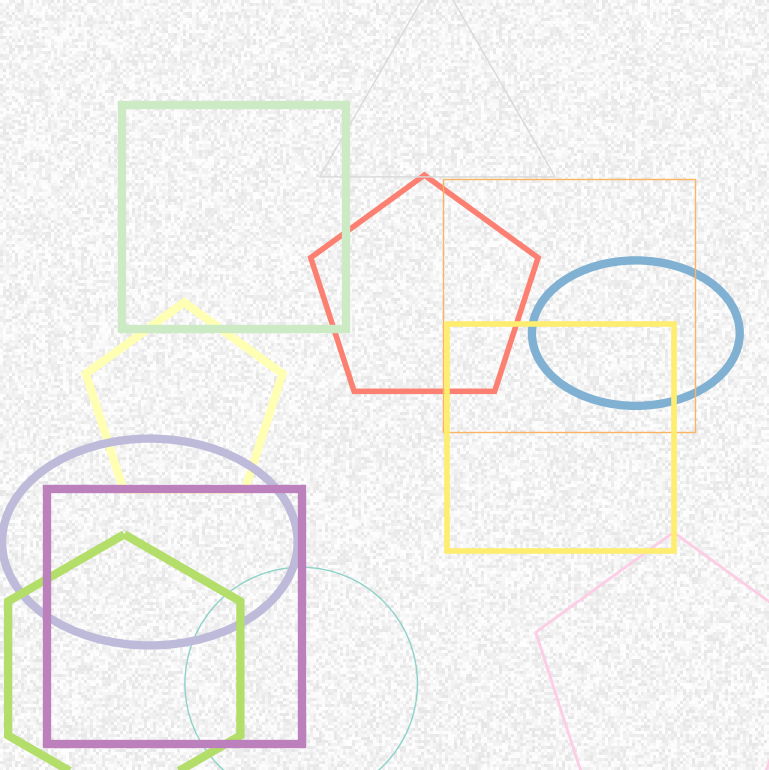[{"shape": "circle", "thickness": 0.5, "radius": 0.75, "center": [0.391, 0.112]}, {"shape": "pentagon", "thickness": 3, "radius": 0.67, "center": [0.239, 0.473]}, {"shape": "oval", "thickness": 3, "radius": 0.96, "center": [0.195, 0.296]}, {"shape": "pentagon", "thickness": 2, "radius": 0.78, "center": [0.551, 0.617]}, {"shape": "oval", "thickness": 3, "radius": 0.67, "center": [0.826, 0.567]}, {"shape": "square", "thickness": 0.5, "radius": 0.82, "center": [0.739, 0.603]}, {"shape": "hexagon", "thickness": 3, "radius": 0.87, "center": [0.161, 0.132]}, {"shape": "pentagon", "thickness": 1, "radius": 0.94, "center": [0.875, 0.121]}, {"shape": "triangle", "thickness": 0.5, "radius": 0.88, "center": [0.568, 0.859]}, {"shape": "square", "thickness": 3, "radius": 0.83, "center": [0.227, 0.2]}, {"shape": "square", "thickness": 3, "radius": 0.73, "center": [0.304, 0.719]}, {"shape": "square", "thickness": 2, "radius": 0.74, "center": [0.728, 0.432]}]